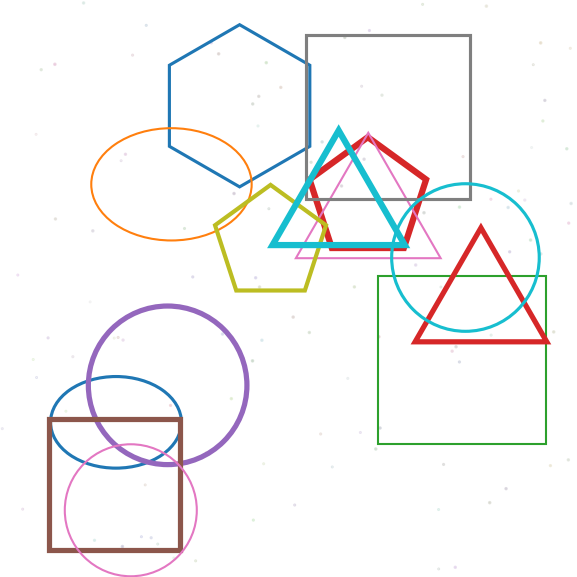[{"shape": "hexagon", "thickness": 1.5, "radius": 0.7, "center": [0.415, 0.816]}, {"shape": "oval", "thickness": 1.5, "radius": 0.57, "center": [0.201, 0.268]}, {"shape": "oval", "thickness": 1, "radius": 0.69, "center": [0.297, 0.68]}, {"shape": "square", "thickness": 1, "radius": 0.73, "center": [0.801, 0.376]}, {"shape": "triangle", "thickness": 2.5, "radius": 0.66, "center": [0.833, 0.473]}, {"shape": "pentagon", "thickness": 3, "radius": 0.53, "center": [0.637, 0.656]}, {"shape": "circle", "thickness": 2.5, "radius": 0.69, "center": [0.29, 0.332]}, {"shape": "square", "thickness": 2.5, "radius": 0.57, "center": [0.198, 0.16]}, {"shape": "triangle", "thickness": 1, "radius": 0.72, "center": [0.638, 0.624]}, {"shape": "circle", "thickness": 1, "radius": 0.57, "center": [0.226, 0.116]}, {"shape": "square", "thickness": 1.5, "radius": 0.71, "center": [0.672, 0.797]}, {"shape": "pentagon", "thickness": 2, "radius": 0.51, "center": [0.468, 0.578]}, {"shape": "triangle", "thickness": 3, "radius": 0.66, "center": [0.586, 0.641]}, {"shape": "circle", "thickness": 1.5, "radius": 0.64, "center": [0.806, 0.553]}]